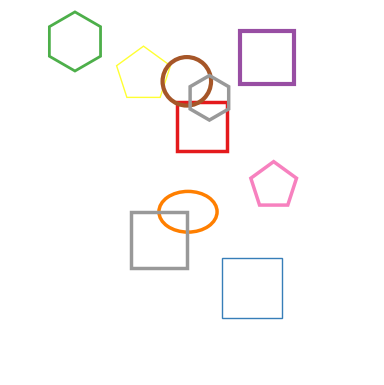[{"shape": "square", "thickness": 2.5, "radius": 0.32, "center": [0.524, 0.671]}, {"shape": "square", "thickness": 1, "radius": 0.39, "center": [0.655, 0.251]}, {"shape": "hexagon", "thickness": 2, "radius": 0.38, "center": [0.195, 0.892]}, {"shape": "square", "thickness": 3, "radius": 0.35, "center": [0.693, 0.85]}, {"shape": "oval", "thickness": 2.5, "radius": 0.38, "center": [0.488, 0.45]}, {"shape": "pentagon", "thickness": 1, "radius": 0.37, "center": [0.373, 0.807]}, {"shape": "circle", "thickness": 3, "radius": 0.31, "center": [0.485, 0.789]}, {"shape": "pentagon", "thickness": 2.5, "radius": 0.31, "center": [0.711, 0.518]}, {"shape": "hexagon", "thickness": 2.5, "radius": 0.29, "center": [0.544, 0.746]}, {"shape": "square", "thickness": 2.5, "radius": 0.37, "center": [0.413, 0.376]}]